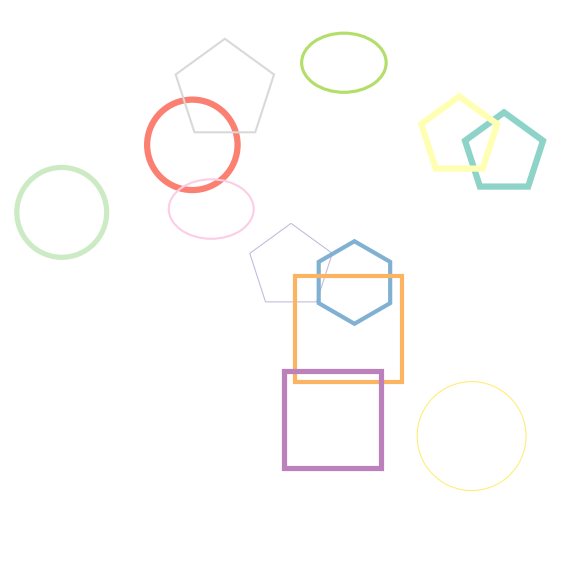[{"shape": "pentagon", "thickness": 3, "radius": 0.36, "center": [0.873, 0.734]}, {"shape": "pentagon", "thickness": 3, "radius": 0.35, "center": [0.795, 0.763]}, {"shape": "pentagon", "thickness": 0.5, "radius": 0.38, "center": [0.504, 0.537]}, {"shape": "circle", "thickness": 3, "radius": 0.39, "center": [0.333, 0.748]}, {"shape": "hexagon", "thickness": 2, "radius": 0.36, "center": [0.614, 0.51]}, {"shape": "square", "thickness": 2, "radius": 0.46, "center": [0.603, 0.43]}, {"shape": "oval", "thickness": 1.5, "radius": 0.37, "center": [0.595, 0.891]}, {"shape": "oval", "thickness": 1, "radius": 0.37, "center": [0.366, 0.637]}, {"shape": "pentagon", "thickness": 1, "radius": 0.45, "center": [0.389, 0.842]}, {"shape": "square", "thickness": 2.5, "radius": 0.42, "center": [0.575, 0.273]}, {"shape": "circle", "thickness": 2.5, "radius": 0.39, "center": [0.107, 0.631]}, {"shape": "circle", "thickness": 0.5, "radius": 0.47, "center": [0.817, 0.244]}]